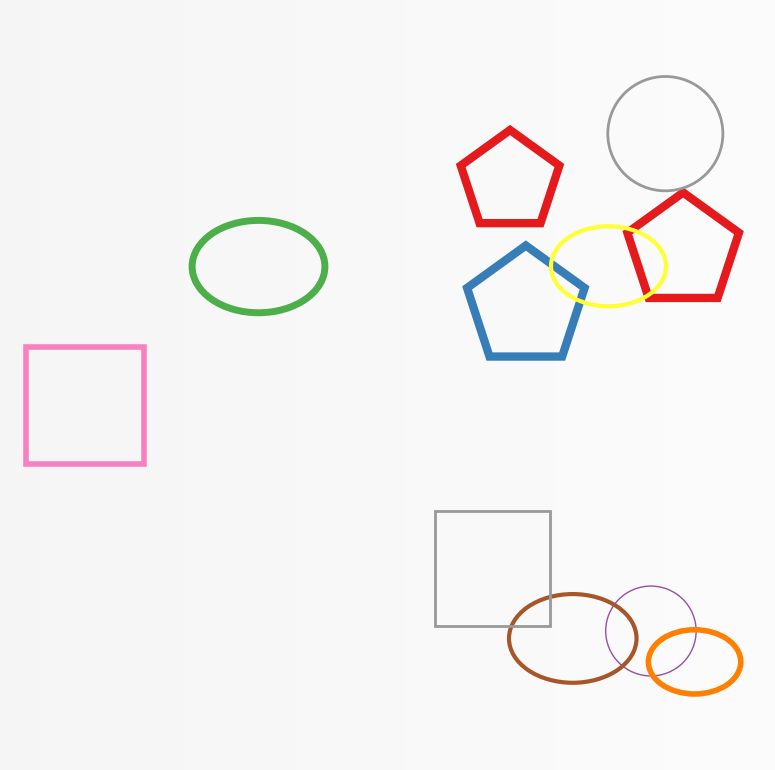[{"shape": "pentagon", "thickness": 3, "radius": 0.33, "center": [0.658, 0.764]}, {"shape": "pentagon", "thickness": 3, "radius": 0.38, "center": [0.881, 0.674]}, {"shape": "pentagon", "thickness": 3, "radius": 0.4, "center": [0.678, 0.601]}, {"shape": "oval", "thickness": 2.5, "radius": 0.43, "center": [0.334, 0.654]}, {"shape": "circle", "thickness": 0.5, "radius": 0.29, "center": [0.84, 0.181]}, {"shape": "oval", "thickness": 2, "radius": 0.3, "center": [0.896, 0.14]}, {"shape": "oval", "thickness": 1.5, "radius": 0.37, "center": [0.785, 0.654]}, {"shape": "oval", "thickness": 1.5, "radius": 0.41, "center": [0.739, 0.171]}, {"shape": "square", "thickness": 2, "radius": 0.38, "center": [0.11, 0.474]}, {"shape": "circle", "thickness": 1, "radius": 0.37, "center": [0.858, 0.826]}, {"shape": "square", "thickness": 1, "radius": 0.37, "center": [0.636, 0.262]}]